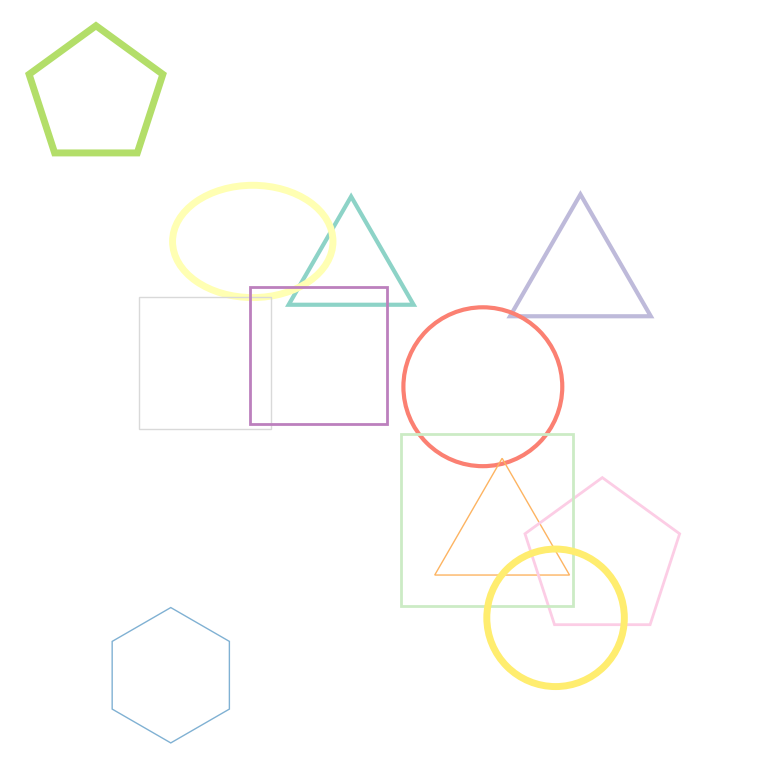[{"shape": "triangle", "thickness": 1.5, "radius": 0.47, "center": [0.456, 0.651]}, {"shape": "oval", "thickness": 2.5, "radius": 0.52, "center": [0.328, 0.686]}, {"shape": "triangle", "thickness": 1.5, "radius": 0.53, "center": [0.754, 0.642]}, {"shape": "circle", "thickness": 1.5, "radius": 0.52, "center": [0.627, 0.498]}, {"shape": "hexagon", "thickness": 0.5, "radius": 0.44, "center": [0.222, 0.123]}, {"shape": "triangle", "thickness": 0.5, "radius": 0.51, "center": [0.652, 0.304]}, {"shape": "pentagon", "thickness": 2.5, "radius": 0.46, "center": [0.125, 0.875]}, {"shape": "pentagon", "thickness": 1, "radius": 0.53, "center": [0.782, 0.274]}, {"shape": "square", "thickness": 0.5, "radius": 0.43, "center": [0.266, 0.529]}, {"shape": "square", "thickness": 1, "radius": 0.44, "center": [0.414, 0.538]}, {"shape": "square", "thickness": 1, "radius": 0.56, "center": [0.633, 0.324]}, {"shape": "circle", "thickness": 2.5, "radius": 0.45, "center": [0.722, 0.198]}]